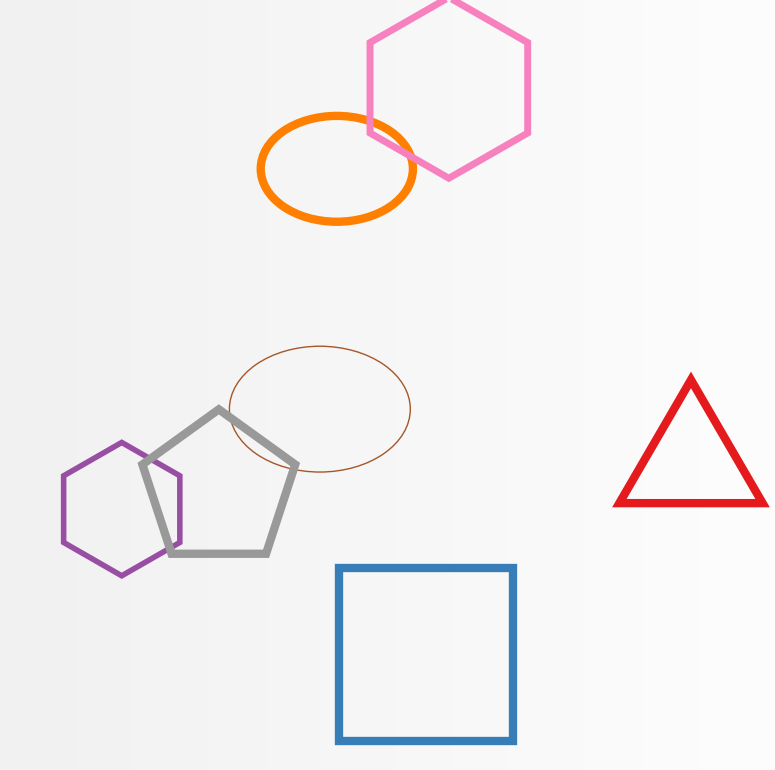[{"shape": "triangle", "thickness": 3, "radius": 0.53, "center": [0.892, 0.4]}, {"shape": "square", "thickness": 3, "radius": 0.56, "center": [0.55, 0.15]}, {"shape": "hexagon", "thickness": 2, "radius": 0.43, "center": [0.157, 0.339]}, {"shape": "oval", "thickness": 3, "radius": 0.49, "center": [0.435, 0.781]}, {"shape": "oval", "thickness": 0.5, "radius": 0.58, "center": [0.413, 0.469]}, {"shape": "hexagon", "thickness": 2.5, "radius": 0.59, "center": [0.579, 0.886]}, {"shape": "pentagon", "thickness": 3, "radius": 0.52, "center": [0.282, 0.365]}]